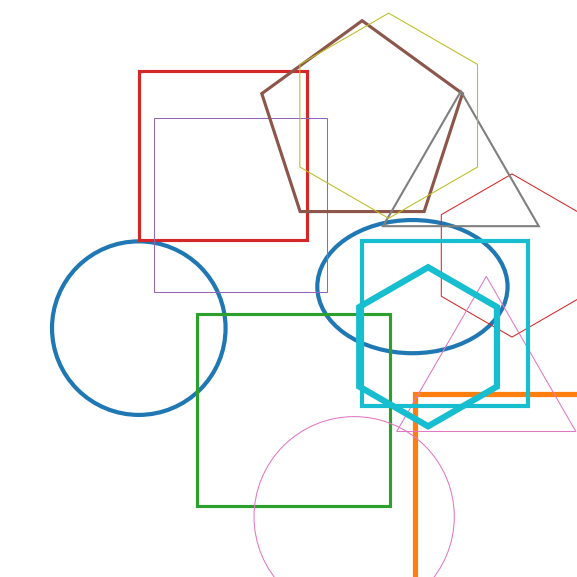[{"shape": "oval", "thickness": 2, "radius": 0.82, "center": [0.714, 0.503]}, {"shape": "circle", "thickness": 2, "radius": 0.75, "center": [0.24, 0.431]}, {"shape": "square", "thickness": 2.5, "radius": 0.81, "center": [0.881, 0.155]}, {"shape": "square", "thickness": 1.5, "radius": 0.83, "center": [0.508, 0.289]}, {"shape": "square", "thickness": 1.5, "radius": 0.73, "center": [0.386, 0.73]}, {"shape": "hexagon", "thickness": 0.5, "radius": 0.71, "center": [0.887, 0.557]}, {"shape": "square", "thickness": 0.5, "radius": 0.75, "center": [0.417, 0.644]}, {"shape": "pentagon", "thickness": 1.5, "radius": 0.91, "center": [0.627, 0.781]}, {"shape": "triangle", "thickness": 0.5, "radius": 0.9, "center": [0.842, 0.341]}, {"shape": "circle", "thickness": 0.5, "radius": 0.87, "center": [0.613, 0.104]}, {"shape": "triangle", "thickness": 1, "radius": 0.78, "center": [0.798, 0.685]}, {"shape": "hexagon", "thickness": 0.5, "radius": 0.89, "center": [0.673, 0.799]}, {"shape": "hexagon", "thickness": 3, "radius": 0.69, "center": [0.741, 0.399]}, {"shape": "square", "thickness": 2, "radius": 0.72, "center": [0.77, 0.439]}]